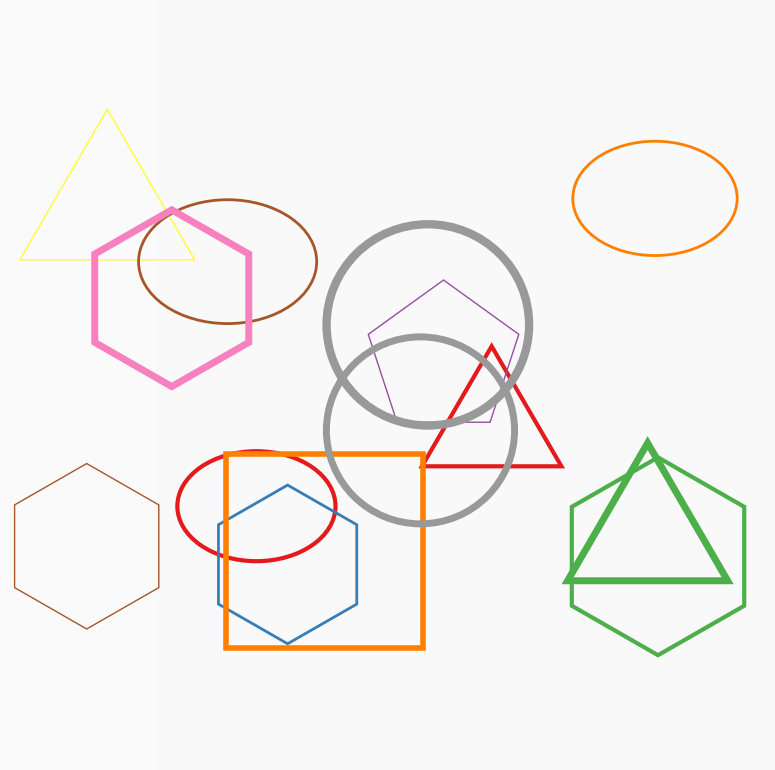[{"shape": "triangle", "thickness": 1.5, "radius": 0.52, "center": [0.634, 0.446]}, {"shape": "oval", "thickness": 1.5, "radius": 0.51, "center": [0.331, 0.343]}, {"shape": "hexagon", "thickness": 1, "radius": 0.52, "center": [0.371, 0.267]}, {"shape": "triangle", "thickness": 2.5, "radius": 0.6, "center": [0.836, 0.305]}, {"shape": "hexagon", "thickness": 1.5, "radius": 0.64, "center": [0.849, 0.278]}, {"shape": "pentagon", "thickness": 0.5, "radius": 0.51, "center": [0.572, 0.534]}, {"shape": "square", "thickness": 2, "radius": 0.63, "center": [0.419, 0.284]}, {"shape": "oval", "thickness": 1, "radius": 0.53, "center": [0.845, 0.742]}, {"shape": "triangle", "thickness": 0.5, "radius": 0.65, "center": [0.138, 0.728]}, {"shape": "hexagon", "thickness": 0.5, "radius": 0.54, "center": [0.112, 0.291]}, {"shape": "oval", "thickness": 1, "radius": 0.57, "center": [0.294, 0.66]}, {"shape": "hexagon", "thickness": 2.5, "radius": 0.57, "center": [0.222, 0.613]}, {"shape": "circle", "thickness": 2.5, "radius": 0.61, "center": [0.543, 0.441]}, {"shape": "circle", "thickness": 3, "radius": 0.65, "center": [0.552, 0.578]}]